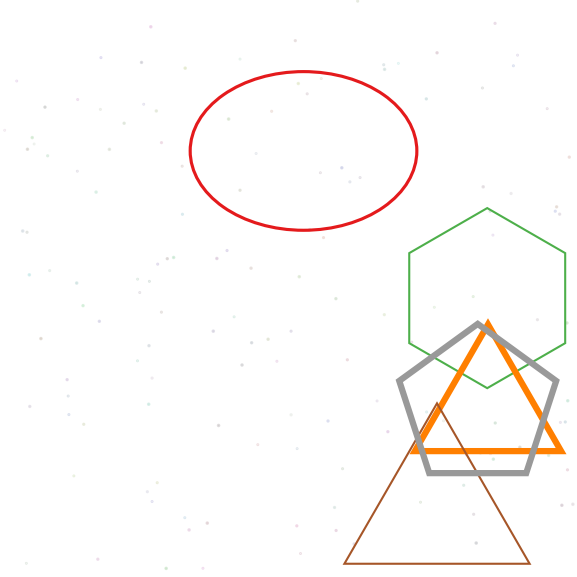[{"shape": "oval", "thickness": 1.5, "radius": 0.98, "center": [0.526, 0.738]}, {"shape": "hexagon", "thickness": 1, "radius": 0.78, "center": [0.844, 0.483]}, {"shape": "triangle", "thickness": 3, "radius": 0.73, "center": [0.845, 0.291]}, {"shape": "triangle", "thickness": 1, "radius": 0.93, "center": [0.757, 0.116]}, {"shape": "pentagon", "thickness": 3, "radius": 0.71, "center": [0.827, 0.295]}]